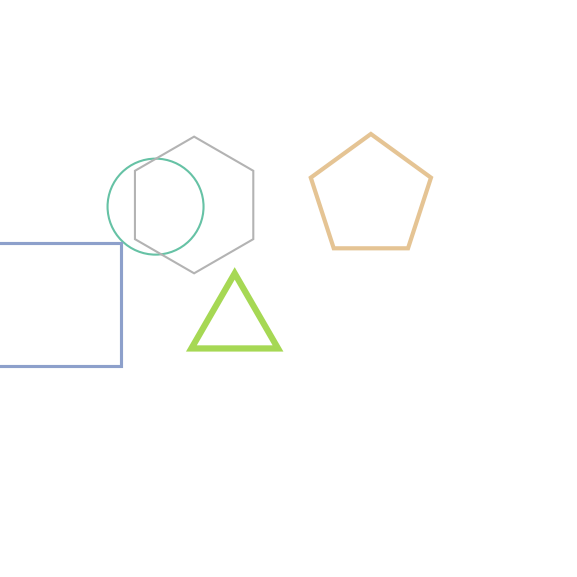[{"shape": "circle", "thickness": 1, "radius": 0.42, "center": [0.269, 0.641]}, {"shape": "square", "thickness": 1.5, "radius": 0.53, "center": [0.104, 0.472]}, {"shape": "triangle", "thickness": 3, "radius": 0.43, "center": [0.406, 0.439]}, {"shape": "pentagon", "thickness": 2, "radius": 0.55, "center": [0.642, 0.658]}, {"shape": "hexagon", "thickness": 1, "radius": 0.59, "center": [0.336, 0.644]}]